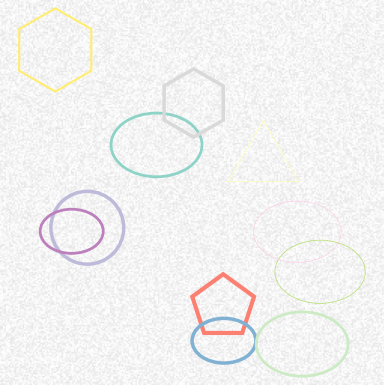[{"shape": "oval", "thickness": 2, "radius": 0.59, "center": [0.406, 0.624]}, {"shape": "triangle", "thickness": 0.5, "radius": 0.53, "center": [0.684, 0.581]}, {"shape": "circle", "thickness": 2.5, "radius": 0.47, "center": [0.227, 0.408]}, {"shape": "pentagon", "thickness": 3, "radius": 0.42, "center": [0.58, 0.203]}, {"shape": "oval", "thickness": 2.5, "radius": 0.41, "center": [0.582, 0.115]}, {"shape": "oval", "thickness": 0.5, "radius": 0.59, "center": [0.831, 0.294]}, {"shape": "oval", "thickness": 0.5, "radius": 0.57, "center": [0.772, 0.398]}, {"shape": "hexagon", "thickness": 2.5, "radius": 0.44, "center": [0.503, 0.732]}, {"shape": "oval", "thickness": 2, "radius": 0.41, "center": [0.186, 0.399]}, {"shape": "oval", "thickness": 2, "radius": 0.6, "center": [0.785, 0.106]}, {"shape": "hexagon", "thickness": 1.5, "radius": 0.54, "center": [0.144, 0.87]}]